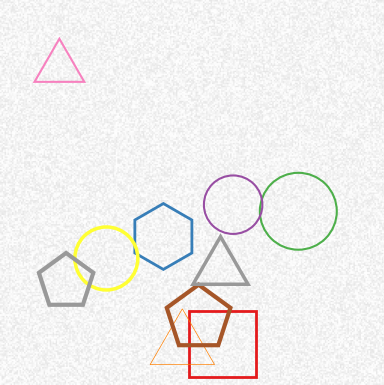[{"shape": "square", "thickness": 2, "radius": 0.43, "center": [0.578, 0.107]}, {"shape": "hexagon", "thickness": 2, "radius": 0.43, "center": [0.424, 0.386]}, {"shape": "circle", "thickness": 1.5, "radius": 0.5, "center": [0.775, 0.451]}, {"shape": "circle", "thickness": 1.5, "radius": 0.38, "center": [0.606, 0.468]}, {"shape": "triangle", "thickness": 0.5, "radius": 0.48, "center": [0.474, 0.101]}, {"shape": "circle", "thickness": 2.5, "radius": 0.41, "center": [0.276, 0.329]}, {"shape": "pentagon", "thickness": 3, "radius": 0.43, "center": [0.516, 0.174]}, {"shape": "triangle", "thickness": 1.5, "radius": 0.37, "center": [0.154, 0.825]}, {"shape": "pentagon", "thickness": 3, "radius": 0.37, "center": [0.172, 0.269]}, {"shape": "triangle", "thickness": 2.5, "radius": 0.41, "center": [0.573, 0.303]}]